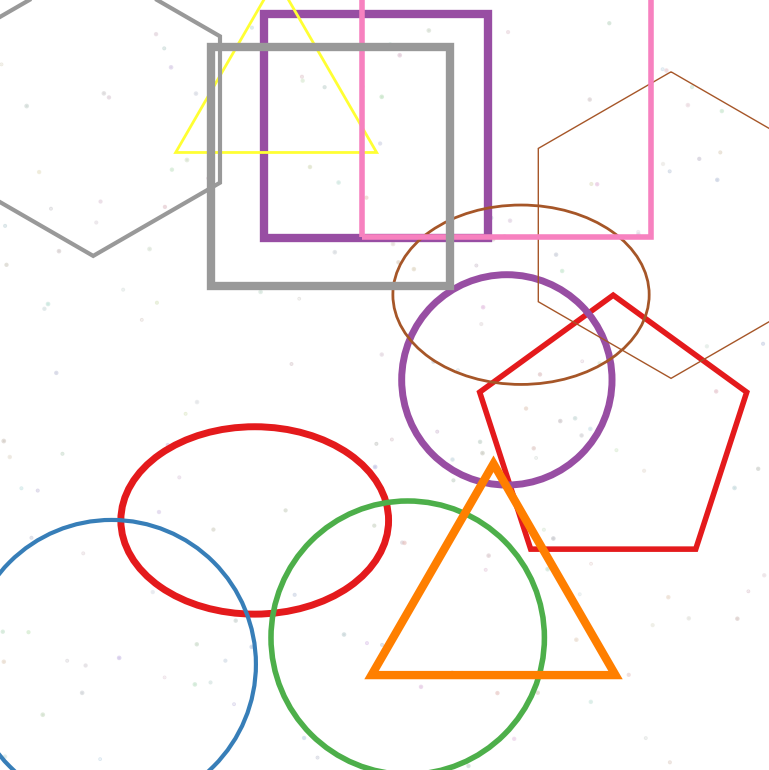[{"shape": "oval", "thickness": 2.5, "radius": 0.87, "center": [0.331, 0.324]}, {"shape": "pentagon", "thickness": 2, "radius": 0.91, "center": [0.796, 0.434]}, {"shape": "circle", "thickness": 1.5, "radius": 0.94, "center": [0.145, 0.137]}, {"shape": "circle", "thickness": 2, "radius": 0.89, "center": [0.529, 0.172]}, {"shape": "circle", "thickness": 2.5, "radius": 0.68, "center": [0.658, 0.507]}, {"shape": "square", "thickness": 3, "radius": 0.73, "center": [0.489, 0.836]}, {"shape": "triangle", "thickness": 3, "radius": 0.91, "center": [0.641, 0.215]}, {"shape": "triangle", "thickness": 1, "radius": 0.75, "center": [0.359, 0.877]}, {"shape": "hexagon", "thickness": 0.5, "radius": 1.0, "center": [0.871, 0.708]}, {"shape": "oval", "thickness": 1, "radius": 0.83, "center": [0.677, 0.617]}, {"shape": "square", "thickness": 2, "radius": 0.94, "center": [0.658, 0.88]}, {"shape": "hexagon", "thickness": 1.5, "radius": 0.95, "center": [0.121, 0.858]}, {"shape": "square", "thickness": 3, "radius": 0.78, "center": [0.429, 0.784]}]